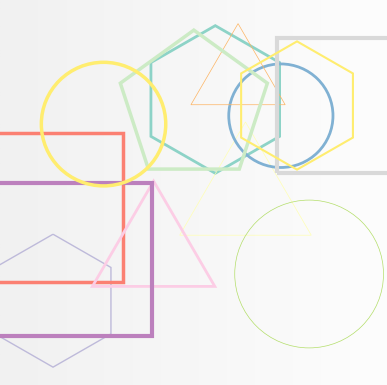[{"shape": "hexagon", "thickness": 2, "radius": 0.96, "center": [0.556, 0.742]}, {"shape": "triangle", "thickness": 0.5, "radius": 0.98, "center": [0.633, 0.487]}, {"shape": "hexagon", "thickness": 1, "radius": 0.86, "center": [0.137, 0.219]}, {"shape": "square", "thickness": 2.5, "radius": 0.96, "center": [0.124, 0.46]}, {"shape": "circle", "thickness": 2, "radius": 0.67, "center": [0.725, 0.699]}, {"shape": "triangle", "thickness": 0.5, "radius": 0.7, "center": [0.614, 0.798]}, {"shape": "circle", "thickness": 0.5, "radius": 0.96, "center": [0.798, 0.288]}, {"shape": "triangle", "thickness": 2, "radius": 0.91, "center": [0.396, 0.347]}, {"shape": "square", "thickness": 3, "radius": 0.88, "center": [0.889, 0.726]}, {"shape": "square", "thickness": 3, "radius": 0.99, "center": [0.194, 0.325]}, {"shape": "pentagon", "thickness": 2.5, "radius": 1.0, "center": [0.5, 0.722]}, {"shape": "hexagon", "thickness": 1.5, "radius": 0.83, "center": [0.767, 0.726]}, {"shape": "circle", "thickness": 2.5, "radius": 0.8, "center": [0.267, 0.678]}]